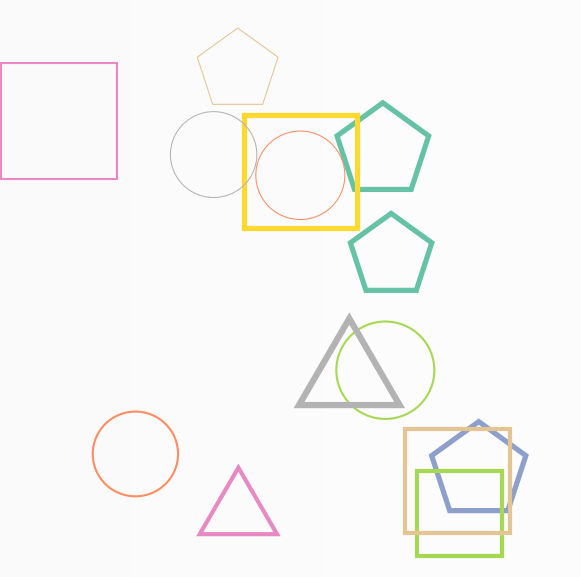[{"shape": "pentagon", "thickness": 2.5, "radius": 0.37, "center": [0.673, 0.556]}, {"shape": "pentagon", "thickness": 2.5, "radius": 0.41, "center": [0.659, 0.738]}, {"shape": "circle", "thickness": 0.5, "radius": 0.38, "center": [0.517, 0.696]}, {"shape": "circle", "thickness": 1, "radius": 0.37, "center": [0.233, 0.213]}, {"shape": "pentagon", "thickness": 2.5, "radius": 0.43, "center": [0.824, 0.184]}, {"shape": "triangle", "thickness": 2, "radius": 0.38, "center": [0.41, 0.113]}, {"shape": "square", "thickness": 1, "radius": 0.5, "center": [0.102, 0.79]}, {"shape": "square", "thickness": 2, "radius": 0.37, "center": [0.791, 0.109]}, {"shape": "circle", "thickness": 1, "radius": 0.42, "center": [0.663, 0.358]}, {"shape": "square", "thickness": 2.5, "radius": 0.49, "center": [0.517, 0.702]}, {"shape": "pentagon", "thickness": 0.5, "radius": 0.37, "center": [0.409, 0.878]}, {"shape": "square", "thickness": 2, "radius": 0.45, "center": [0.787, 0.167]}, {"shape": "triangle", "thickness": 3, "radius": 0.5, "center": [0.601, 0.348]}, {"shape": "circle", "thickness": 0.5, "radius": 0.37, "center": [0.368, 0.731]}]